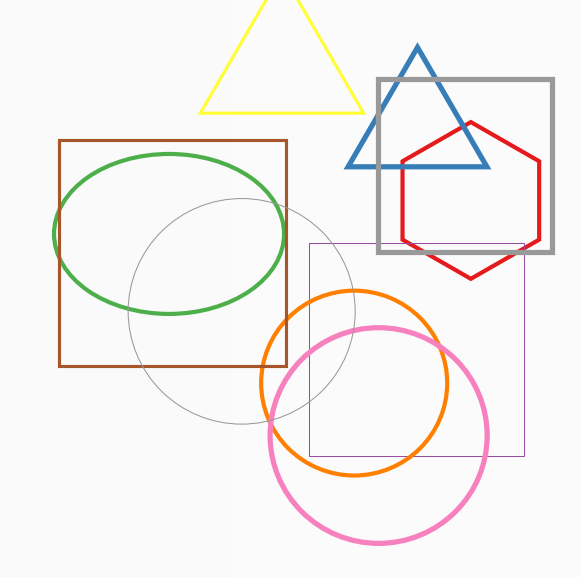[{"shape": "hexagon", "thickness": 2, "radius": 0.68, "center": [0.81, 0.652]}, {"shape": "triangle", "thickness": 2.5, "radius": 0.69, "center": [0.718, 0.779]}, {"shape": "oval", "thickness": 2, "radius": 0.99, "center": [0.291, 0.594]}, {"shape": "square", "thickness": 0.5, "radius": 0.92, "center": [0.716, 0.394]}, {"shape": "circle", "thickness": 2, "radius": 0.8, "center": [0.609, 0.336]}, {"shape": "triangle", "thickness": 1.5, "radius": 0.81, "center": [0.485, 0.884]}, {"shape": "square", "thickness": 1.5, "radius": 0.98, "center": [0.297, 0.561]}, {"shape": "circle", "thickness": 2.5, "radius": 0.93, "center": [0.651, 0.245]}, {"shape": "circle", "thickness": 0.5, "radius": 0.98, "center": [0.416, 0.46]}, {"shape": "square", "thickness": 2.5, "radius": 0.75, "center": [0.8, 0.713]}]